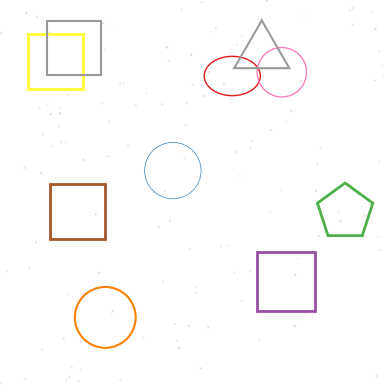[{"shape": "oval", "thickness": 1, "radius": 0.36, "center": [0.603, 0.803]}, {"shape": "circle", "thickness": 0.5, "radius": 0.37, "center": [0.449, 0.557]}, {"shape": "pentagon", "thickness": 2, "radius": 0.38, "center": [0.896, 0.449]}, {"shape": "square", "thickness": 2, "radius": 0.38, "center": [0.743, 0.268]}, {"shape": "circle", "thickness": 1.5, "radius": 0.4, "center": [0.273, 0.176]}, {"shape": "square", "thickness": 2, "radius": 0.36, "center": [0.144, 0.841]}, {"shape": "square", "thickness": 2, "radius": 0.36, "center": [0.202, 0.451]}, {"shape": "circle", "thickness": 1, "radius": 0.32, "center": [0.732, 0.812]}, {"shape": "square", "thickness": 1.5, "radius": 0.35, "center": [0.191, 0.875]}, {"shape": "triangle", "thickness": 1.5, "radius": 0.41, "center": [0.68, 0.864]}]